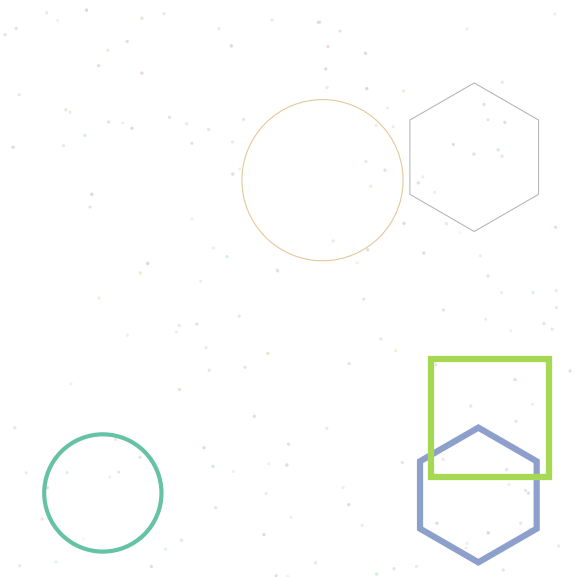[{"shape": "circle", "thickness": 2, "radius": 0.51, "center": [0.178, 0.146]}, {"shape": "hexagon", "thickness": 3, "radius": 0.58, "center": [0.828, 0.142]}, {"shape": "square", "thickness": 3, "radius": 0.51, "center": [0.849, 0.276]}, {"shape": "circle", "thickness": 0.5, "radius": 0.7, "center": [0.558, 0.687]}, {"shape": "hexagon", "thickness": 0.5, "radius": 0.64, "center": [0.821, 0.727]}]